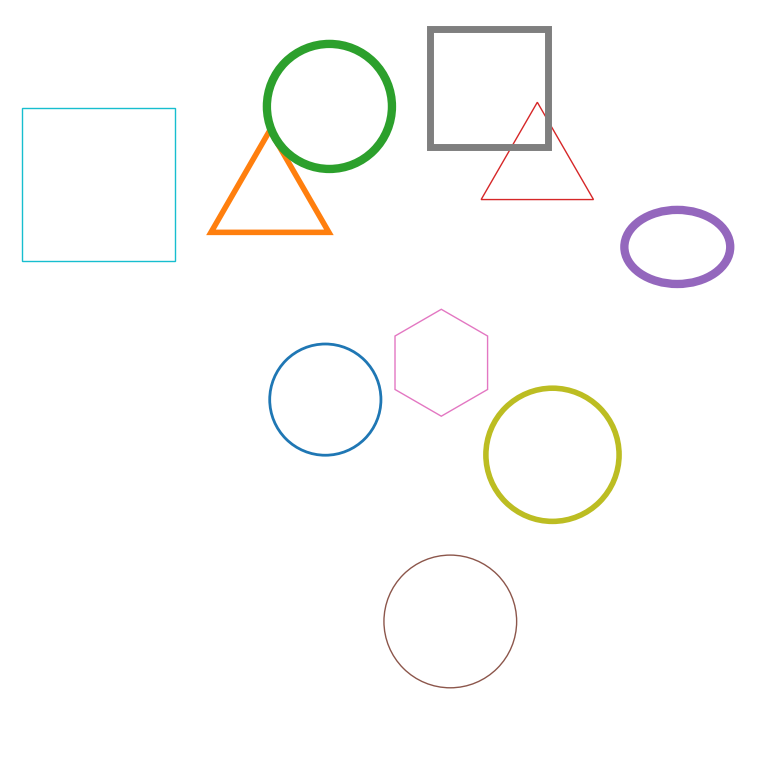[{"shape": "circle", "thickness": 1, "radius": 0.36, "center": [0.422, 0.481]}, {"shape": "triangle", "thickness": 2, "radius": 0.44, "center": [0.351, 0.742]}, {"shape": "circle", "thickness": 3, "radius": 0.41, "center": [0.428, 0.862]}, {"shape": "triangle", "thickness": 0.5, "radius": 0.42, "center": [0.698, 0.783]}, {"shape": "oval", "thickness": 3, "radius": 0.34, "center": [0.88, 0.679]}, {"shape": "circle", "thickness": 0.5, "radius": 0.43, "center": [0.585, 0.193]}, {"shape": "hexagon", "thickness": 0.5, "radius": 0.35, "center": [0.573, 0.529]}, {"shape": "square", "thickness": 2.5, "radius": 0.38, "center": [0.635, 0.886]}, {"shape": "circle", "thickness": 2, "radius": 0.43, "center": [0.718, 0.409]}, {"shape": "square", "thickness": 0.5, "radius": 0.5, "center": [0.128, 0.76]}]